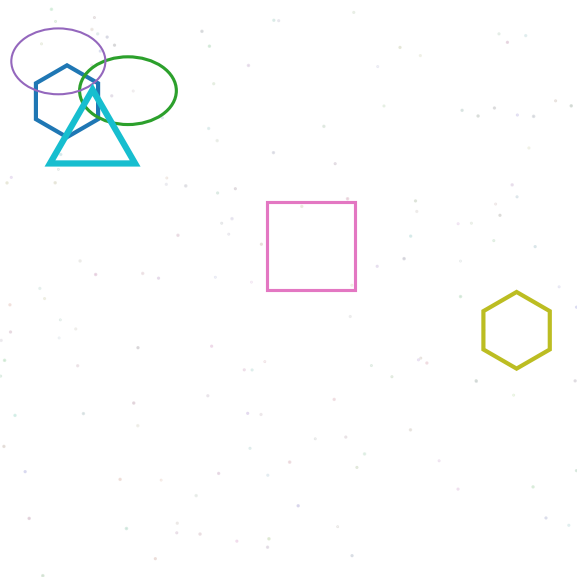[{"shape": "hexagon", "thickness": 2, "radius": 0.31, "center": [0.116, 0.824]}, {"shape": "oval", "thickness": 1.5, "radius": 0.42, "center": [0.222, 0.842]}, {"shape": "oval", "thickness": 1, "radius": 0.41, "center": [0.101, 0.893]}, {"shape": "square", "thickness": 1.5, "radius": 0.38, "center": [0.539, 0.573]}, {"shape": "hexagon", "thickness": 2, "radius": 0.33, "center": [0.895, 0.427]}, {"shape": "triangle", "thickness": 3, "radius": 0.43, "center": [0.16, 0.759]}]